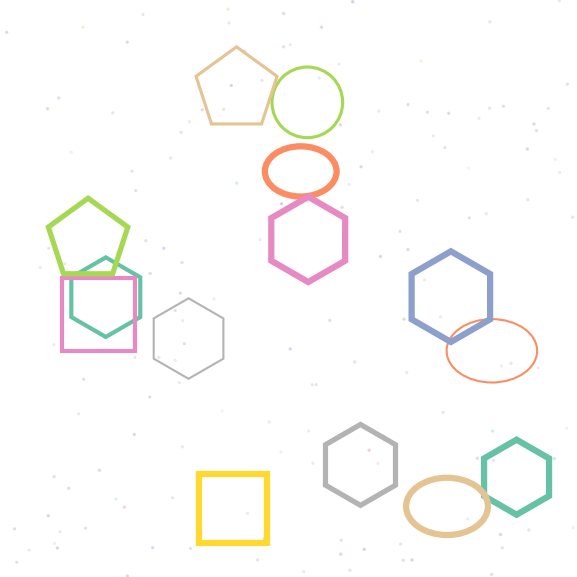[{"shape": "hexagon", "thickness": 3, "radius": 0.32, "center": [0.894, 0.173]}, {"shape": "hexagon", "thickness": 2, "radius": 0.34, "center": [0.183, 0.485]}, {"shape": "oval", "thickness": 1, "radius": 0.39, "center": [0.852, 0.392]}, {"shape": "oval", "thickness": 3, "radius": 0.31, "center": [0.521, 0.702]}, {"shape": "hexagon", "thickness": 3, "radius": 0.39, "center": [0.781, 0.485]}, {"shape": "square", "thickness": 2, "radius": 0.32, "center": [0.17, 0.455]}, {"shape": "hexagon", "thickness": 3, "radius": 0.37, "center": [0.534, 0.585]}, {"shape": "pentagon", "thickness": 2.5, "radius": 0.36, "center": [0.153, 0.584]}, {"shape": "circle", "thickness": 1.5, "radius": 0.31, "center": [0.532, 0.822]}, {"shape": "square", "thickness": 3, "radius": 0.3, "center": [0.404, 0.119]}, {"shape": "oval", "thickness": 3, "radius": 0.35, "center": [0.774, 0.122]}, {"shape": "pentagon", "thickness": 1.5, "radius": 0.37, "center": [0.41, 0.844]}, {"shape": "hexagon", "thickness": 1, "radius": 0.35, "center": [0.327, 0.413]}, {"shape": "hexagon", "thickness": 2.5, "radius": 0.35, "center": [0.624, 0.194]}]